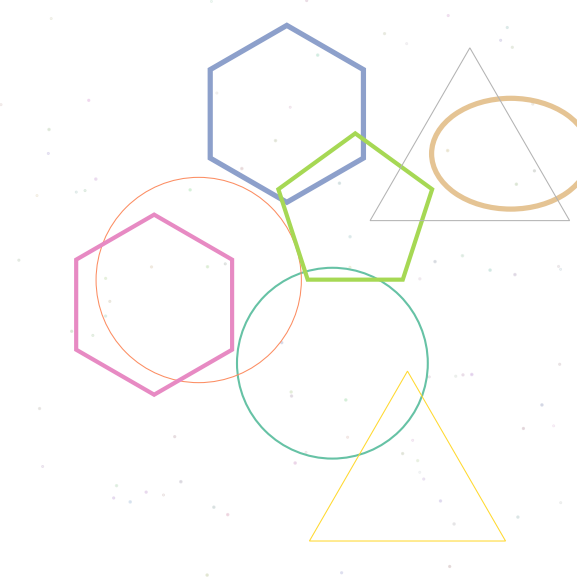[{"shape": "circle", "thickness": 1, "radius": 0.83, "center": [0.576, 0.37]}, {"shape": "circle", "thickness": 0.5, "radius": 0.89, "center": [0.344, 0.514]}, {"shape": "hexagon", "thickness": 2.5, "radius": 0.77, "center": [0.497, 0.802]}, {"shape": "hexagon", "thickness": 2, "radius": 0.78, "center": [0.267, 0.472]}, {"shape": "pentagon", "thickness": 2, "radius": 0.7, "center": [0.615, 0.628]}, {"shape": "triangle", "thickness": 0.5, "radius": 0.98, "center": [0.706, 0.16]}, {"shape": "oval", "thickness": 2.5, "radius": 0.69, "center": [0.884, 0.733]}, {"shape": "triangle", "thickness": 0.5, "radius": 1.0, "center": [0.814, 0.717]}]